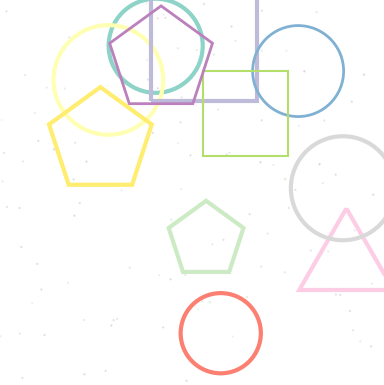[{"shape": "circle", "thickness": 3, "radius": 0.61, "center": [0.404, 0.881]}, {"shape": "circle", "thickness": 3, "radius": 0.71, "center": [0.282, 0.792]}, {"shape": "square", "thickness": 3, "radius": 0.69, "center": [0.529, 0.877]}, {"shape": "circle", "thickness": 3, "radius": 0.52, "center": [0.573, 0.135]}, {"shape": "circle", "thickness": 2, "radius": 0.59, "center": [0.774, 0.815]}, {"shape": "square", "thickness": 1.5, "radius": 0.55, "center": [0.639, 0.705]}, {"shape": "triangle", "thickness": 3, "radius": 0.71, "center": [0.9, 0.317]}, {"shape": "circle", "thickness": 3, "radius": 0.68, "center": [0.891, 0.511]}, {"shape": "pentagon", "thickness": 2, "radius": 0.7, "center": [0.418, 0.844]}, {"shape": "pentagon", "thickness": 3, "radius": 0.51, "center": [0.535, 0.376]}, {"shape": "pentagon", "thickness": 3, "radius": 0.7, "center": [0.261, 0.634]}]